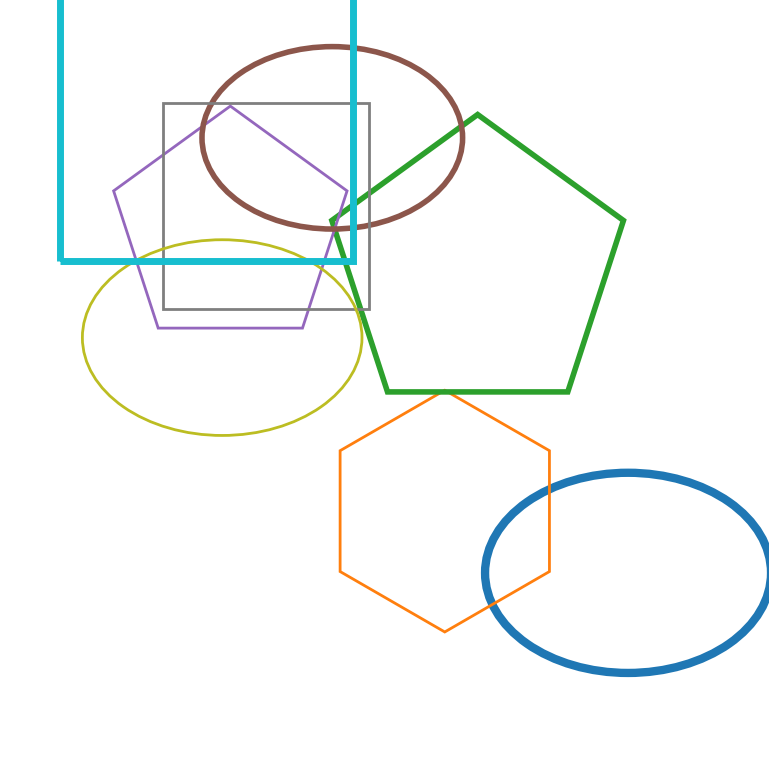[{"shape": "oval", "thickness": 3, "radius": 0.93, "center": [0.816, 0.256]}, {"shape": "hexagon", "thickness": 1, "radius": 0.78, "center": [0.578, 0.336]}, {"shape": "pentagon", "thickness": 2, "radius": 1.0, "center": [0.62, 0.652]}, {"shape": "pentagon", "thickness": 1, "radius": 0.8, "center": [0.299, 0.703]}, {"shape": "oval", "thickness": 2, "radius": 0.85, "center": [0.432, 0.821]}, {"shape": "square", "thickness": 1, "radius": 0.67, "center": [0.345, 0.732]}, {"shape": "oval", "thickness": 1, "radius": 0.91, "center": [0.289, 0.562]}, {"shape": "square", "thickness": 2.5, "radius": 0.95, "center": [0.268, 0.851]}]